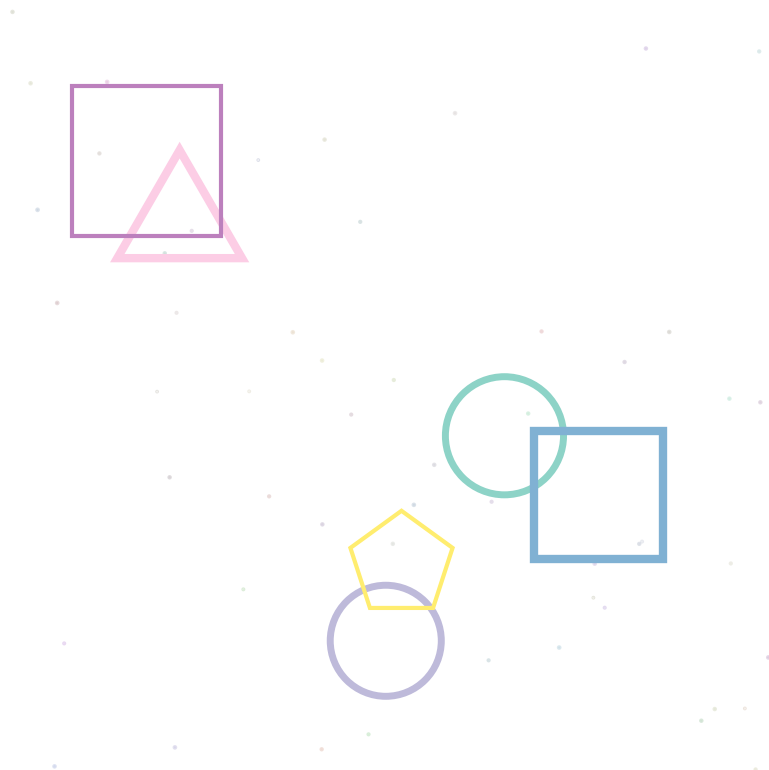[{"shape": "circle", "thickness": 2.5, "radius": 0.38, "center": [0.655, 0.434]}, {"shape": "circle", "thickness": 2.5, "radius": 0.36, "center": [0.501, 0.168]}, {"shape": "square", "thickness": 3, "radius": 0.42, "center": [0.777, 0.357]}, {"shape": "triangle", "thickness": 3, "radius": 0.47, "center": [0.233, 0.712]}, {"shape": "square", "thickness": 1.5, "radius": 0.49, "center": [0.19, 0.791]}, {"shape": "pentagon", "thickness": 1.5, "radius": 0.35, "center": [0.521, 0.267]}]